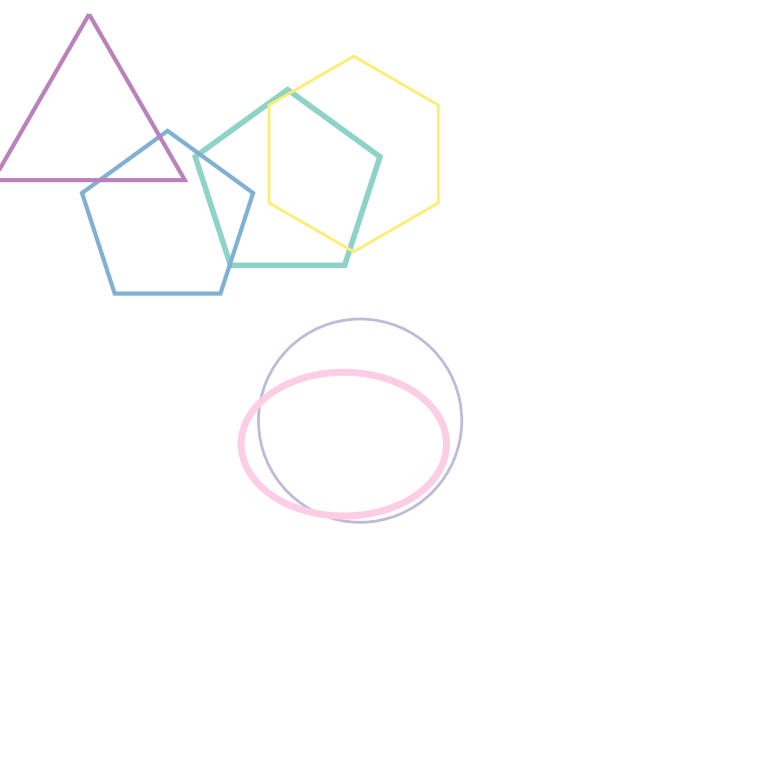[{"shape": "pentagon", "thickness": 2, "radius": 0.63, "center": [0.374, 0.757]}, {"shape": "circle", "thickness": 1, "radius": 0.66, "center": [0.468, 0.454]}, {"shape": "pentagon", "thickness": 1.5, "radius": 0.58, "center": [0.218, 0.713]}, {"shape": "oval", "thickness": 2.5, "radius": 0.67, "center": [0.446, 0.423]}, {"shape": "triangle", "thickness": 1.5, "radius": 0.72, "center": [0.116, 0.838]}, {"shape": "hexagon", "thickness": 1, "radius": 0.63, "center": [0.459, 0.8]}]